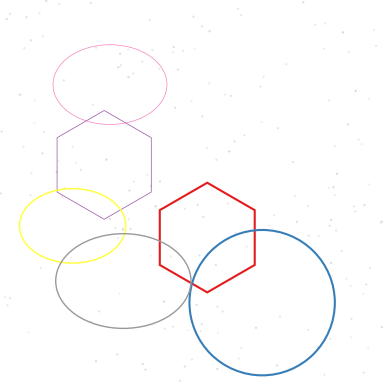[{"shape": "hexagon", "thickness": 1.5, "radius": 0.71, "center": [0.538, 0.383]}, {"shape": "circle", "thickness": 1.5, "radius": 0.94, "center": [0.681, 0.214]}, {"shape": "hexagon", "thickness": 0.5, "radius": 0.71, "center": [0.271, 0.572]}, {"shape": "oval", "thickness": 1, "radius": 0.69, "center": [0.189, 0.413]}, {"shape": "oval", "thickness": 0.5, "radius": 0.74, "center": [0.286, 0.78]}, {"shape": "oval", "thickness": 1, "radius": 0.88, "center": [0.32, 0.27]}]